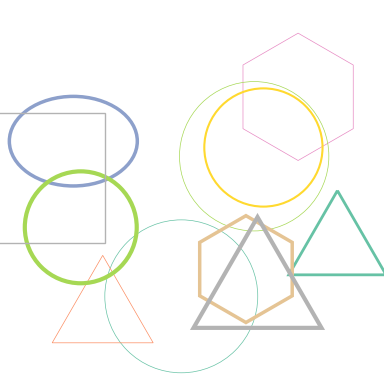[{"shape": "circle", "thickness": 0.5, "radius": 0.99, "center": [0.471, 0.23]}, {"shape": "triangle", "thickness": 2, "radius": 0.73, "center": [0.876, 0.359]}, {"shape": "triangle", "thickness": 0.5, "radius": 0.76, "center": [0.267, 0.185]}, {"shape": "oval", "thickness": 2.5, "radius": 0.83, "center": [0.19, 0.633]}, {"shape": "hexagon", "thickness": 0.5, "radius": 0.83, "center": [0.774, 0.748]}, {"shape": "circle", "thickness": 0.5, "radius": 0.97, "center": [0.66, 0.594]}, {"shape": "circle", "thickness": 3, "radius": 0.73, "center": [0.21, 0.41]}, {"shape": "circle", "thickness": 1.5, "radius": 0.77, "center": [0.684, 0.617]}, {"shape": "hexagon", "thickness": 2.5, "radius": 0.69, "center": [0.639, 0.301]}, {"shape": "triangle", "thickness": 3, "radius": 0.96, "center": [0.669, 0.244]}, {"shape": "square", "thickness": 1, "radius": 0.84, "center": [0.105, 0.538]}]